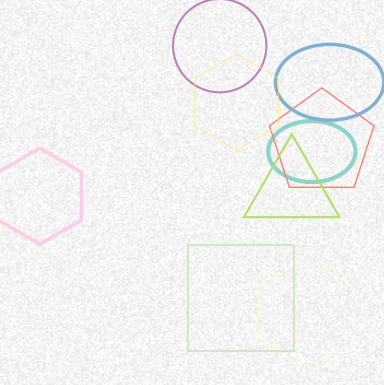[{"shape": "oval", "thickness": 3, "radius": 0.57, "center": [0.81, 0.606]}, {"shape": "hexagon", "thickness": 0.5, "radius": 0.72, "center": [0.798, 0.185]}, {"shape": "pentagon", "thickness": 1, "radius": 0.71, "center": [0.836, 0.629]}, {"shape": "oval", "thickness": 2.5, "radius": 0.7, "center": [0.856, 0.786]}, {"shape": "triangle", "thickness": 1.5, "radius": 0.72, "center": [0.758, 0.508]}, {"shape": "hexagon", "thickness": 2.5, "radius": 0.62, "center": [0.103, 0.491]}, {"shape": "circle", "thickness": 1.5, "radius": 0.61, "center": [0.571, 0.881]}, {"shape": "square", "thickness": 1.5, "radius": 0.69, "center": [0.626, 0.227]}, {"shape": "hexagon", "thickness": 0.5, "radius": 0.63, "center": [0.615, 0.735]}]